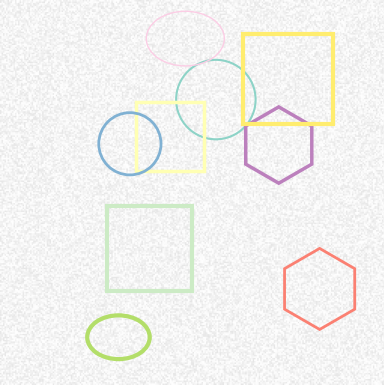[{"shape": "circle", "thickness": 1.5, "radius": 0.52, "center": [0.561, 0.741]}, {"shape": "square", "thickness": 2.5, "radius": 0.45, "center": [0.441, 0.645]}, {"shape": "hexagon", "thickness": 2, "radius": 0.53, "center": [0.83, 0.25]}, {"shape": "circle", "thickness": 2, "radius": 0.4, "center": [0.337, 0.627]}, {"shape": "oval", "thickness": 3, "radius": 0.41, "center": [0.308, 0.124]}, {"shape": "oval", "thickness": 1, "radius": 0.51, "center": [0.481, 0.9]}, {"shape": "hexagon", "thickness": 2.5, "radius": 0.5, "center": [0.724, 0.623]}, {"shape": "square", "thickness": 3, "radius": 0.55, "center": [0.388, 0.355]}, {"shape": "square", "thickness": 3, "radius": 0.58, "center": [0.747, 0.796]}]